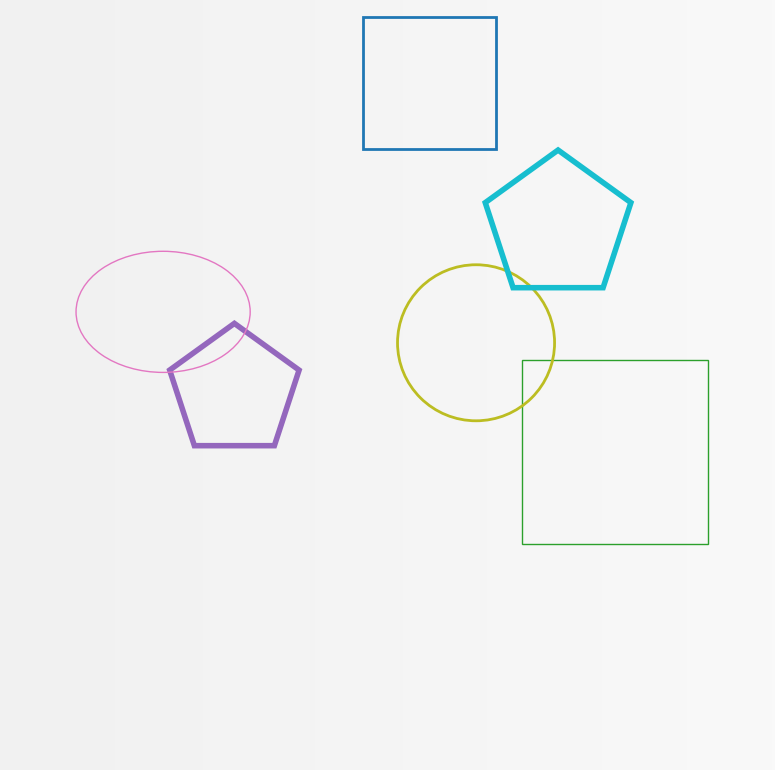[{"shape": "square", "thickness": 1, "radius": 0.43, "center": [0.554, 0.893]}, {"shape": "square", "thickness": 0.5, "radius": 0.6, "center": [0.793, 0.413]}, {"shape": "pentagon", "thickness": 2, "radius": 0.44, "center": [0.302, 0.492]}, {"shape": "oval", "thickness": 0.5, "radius": 0.56, "center": [0.21, 0.595]}, {"shape": "circle", "thickness": 1, "radius": 0.51, "center": [0.614, 0.555]}, {"shape": "pentagon", "thickness": 2, "radius": 0.49, "center": [0.72, 0.706]}]